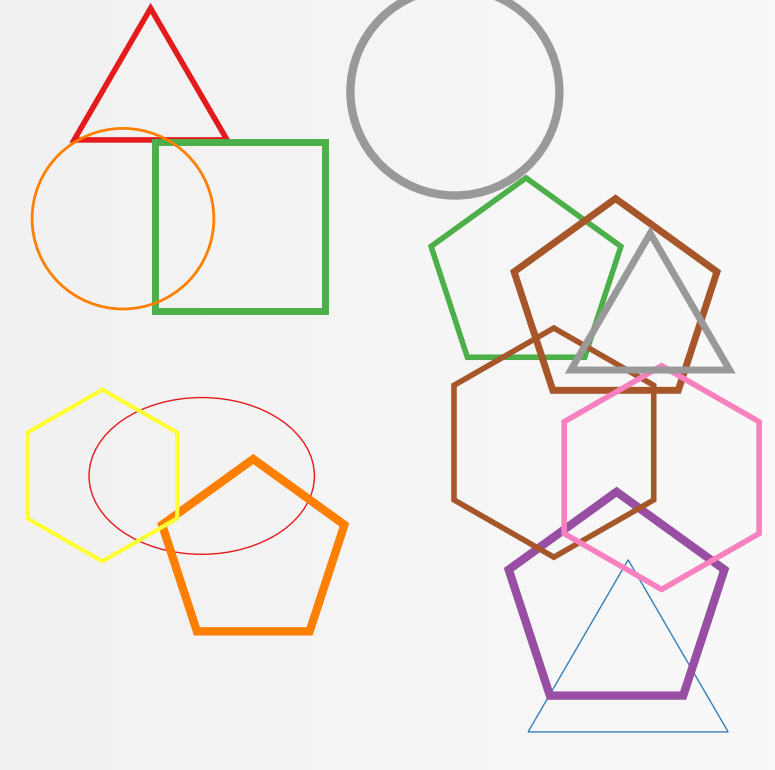[{"shape": "triangle", "thickness": 2, "radius": 0.57, "center": [0.194, 0.875]}, {"shape": "oval", "thickness": 0.5, "radius": 0.73, "center": [0.26, 0.382]}, {"shape": "triangle", "thickness": 0.5, "radius": 0.75, "center": [0.81, 0.124]}, {"shape": "square", "thickness": 2.5, "radius": 0.55, "center": [0.309, 0.706]}, {"shape": "pentagon", "thickness": 2, "radius": 0.64, "center": [0.679, 0.64]}, {"shape": "pentagon", "thickness": 3, "radius": 0.73, "center": [0.796, 0.215]}, {"shape": "pentagon", "thickness": 3, "radius": 0.62, "center": [0.327, 0.28]}, {"shape": "circle", "thickness": 1, "radius": 0.59, "center": [0.159, 0.716]}, {"shape": "hexagon", "thickness": 1.5, "radius": 0.56, "center": [0.132, 0.382]}, {"shape": "pentagon", "thickness": 2.5, "radius": 0.69, "center": [0.794, 0.604]}, {"shape": "hexagon", "thickness": 2, "radius": 0.74, "center": [0.715, 0.425]}, {"shape": "hexagon", "thickness": 2, "radius": 0.73, "center": [0.854, 0.38]}, {"shape": "triangle", "thickness": 2.5, "radius": 0.59, "center": [0.839, 0.579]}, {"shape": "circle", "thickness": 3, "radius": 0.67, "center": [0.587, 0.881]}]